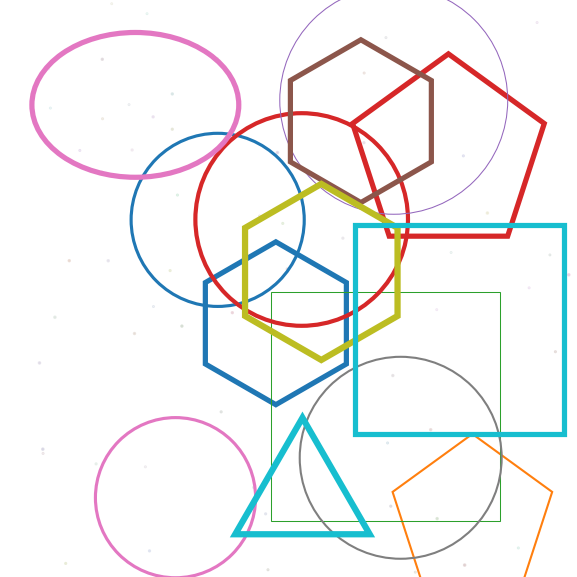[{"shape": "circle", "thickness": 1.5, "radius": 0.75, "center": [0.377, 0.618]}, {"shape": "hexagon", "thickness": 2.5, "radius": 0.7, "center": [0.478, 0.439]}, {"shape": "pentagon", "thickness": 1, "radius": 0.73, "center": [0.818, 0.102]}, {"shape": "square", "thickness": 0.5, "radius": 0.99, "center": [0.667, 0.295]}, {"shape": "circle", "thickness": 2, "radius": 0.92, "center": [0.522, 0.619]}, {"shape": "pentagon", "thickness": 2.5, "radius": 0.87, "center": [0.777, 0.731]}, {"shape": "circle", "thickness": 0.5, "radius": 0.99, "center": [0.682, 0.825]}, {"shape": "hexagon", "thickness": 2.5, "radius": 0.7, "center": [0.625, 0.789]}, {"shape": "circle", "thickness": 1.5, "radius": 0.69, "center": [0.304, 0.137]}, {"shape": "oval", "thickness": 2.5, "radius": 0.9, "center": [0.234, 0.818]}, {"shape": "circle", "thickness": 1, "radius": 0.87, "center": [0.694, 0.206]}, {"shape": "hexagon", "thickness": 3, "radius": 0.76, "center": [0.556, 0.528]}, {"shape": "square", "thickness": 2.5, "radius": 0.91, "center": [0.795, 0.428]}, {"shape": "triangle", "thickness": 3, "radius": 0.67, "center": [0.524, 0.141]}]